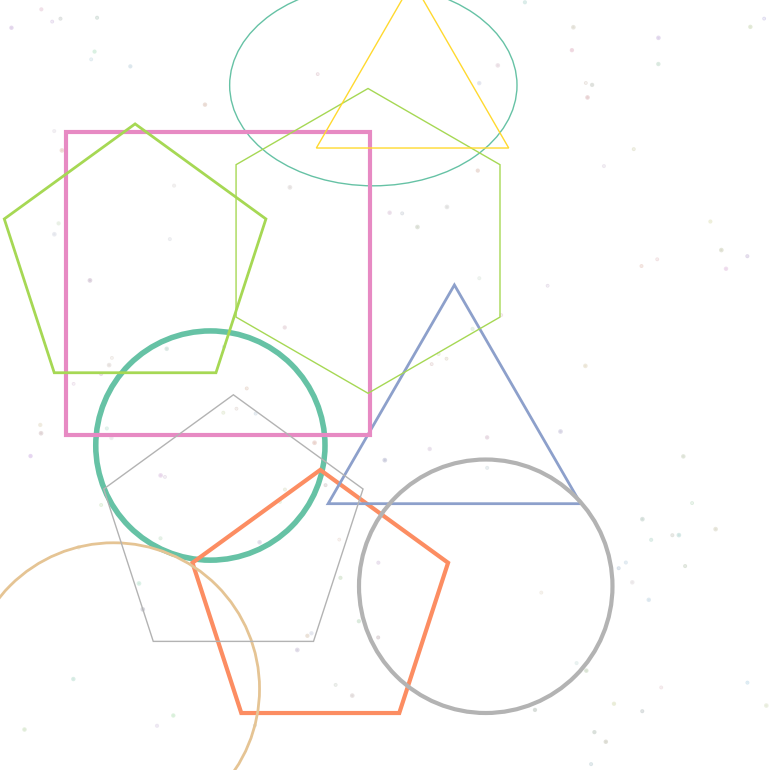[{"shape": "circle", "thickness": 2, "radius": 0.74, "center": [0.273, 0.421]}, {"shape": "oval", "thickness": 0.5, "radius": 0.93, "center": [0.485, 0.889]}, {"shape": "pentagon", "thickness": 1.5, "radius": 0.87, "center": [0.416, 0.215]}, {"shape": "triangle", "thickness": 1, "radius": 0.95, "center": [0.59, 0.441]}, {"shape": "square", "thickness": 1.5, "radius": 0.99, "center": [0.283, 0.632]}, {"shape": "hexagon", "thickness": 0.5, "radius": 0.99, "center": [0.478, 0.687]}, {"shape": "pentagon", "thickness": 1, "radius": 0.89, "center": [0.175, 0.66]}, {"shape": "triangle", "thickness": 0.5, "radius": 0.72, "center": [0.536, 0.88]}, {"shape": "circle", "thickness": 1, "radius": 0.95, "center": [0.147, 0.105]}, {"shape": "circle", "thickness": 1.5, "radius": 0.82, "center": [0.631, 0.239]}, {"shape": "pentagon", "thickness": 0.5, "radius": 0.89, "center": [0.303, 0.31]}]